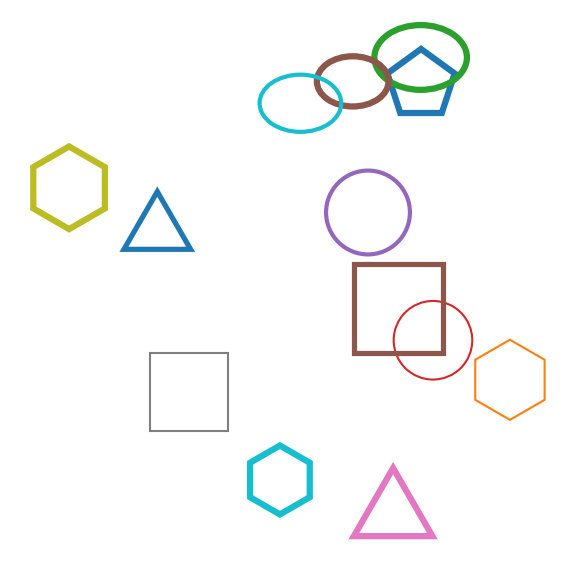[{"shape": "pentagon", "thickness": 3, "radius": 0.31, "center": [0.729, 0.853]}, {"shape": "triangle", "thickness": 2.5, "radius": 0.33, "center": [0.272, 0.601]}, {"shape": "hexagon", "thickness": 1, "radius": 0.35, "center": [0.883, 0.341]}, {"shape": "oval", "thickness": 3, "radius": 0.4, "center": [0.728, 0.9]}, {"shape": "circle", "thickness": 1, "radius": 0.34, "center": [0.75, 0.41]}, {"shape": "circle", "thickness": 2, "radius": 0.36, "center": [0.637, 0.631]}, {"shape": "oval", "thickness": 3, "radius": 0.31, "center": [0.611, 0.858]}, {"shape": "square", "thickness": 2.5, "radius": 0.38, "center": [0.689, 0.465]}, {"shape": "triangle", "thickness": 3, "radius": 0.39, "center": [0.681, 0.11]}, {"shape": "square", "thickness": 1, "radius": 0.34, "center": [0.328, 0.321]}, {"shape": "hexagon", "thickness": 3, "radius": 0.36, "center": [0.12, 0.674]}, {"shape": "oval", "thickness": 2, "radius": 0.35, "center": [0.52, 0.82]}, {"shape": "hexagon", "thickness": 3, "radius": 0.3, "center": [0.485, 0.168]}]